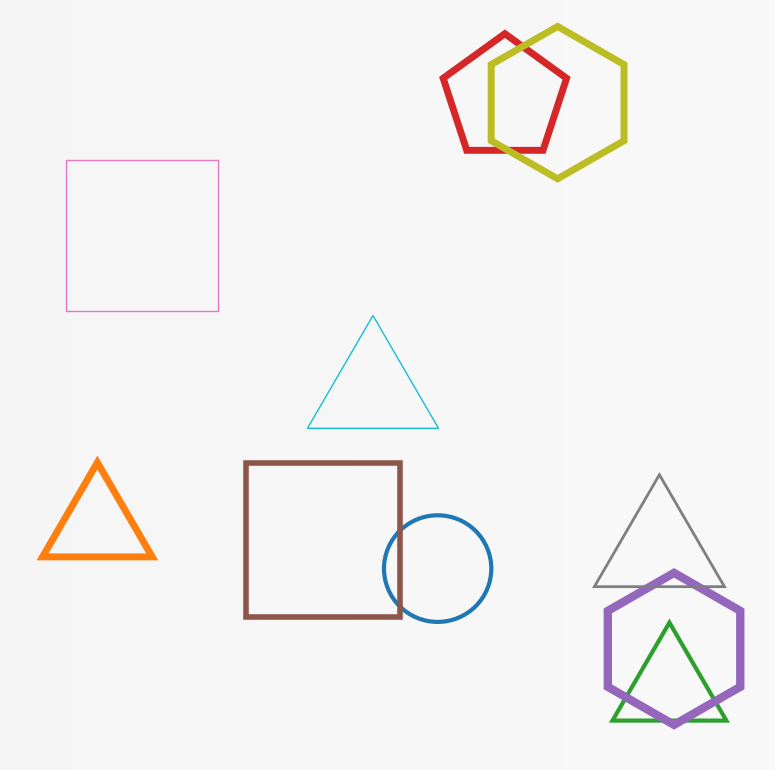[{"shape": "circle", "thickness": 1.5, "radius": 0.35, "center": [0.565, 0.262]}, {"shape": "triangle", "thickness": 2.5, "radius": 0.41, "center": [0.126, 0.318]}, {"shape": "triangle", "thickness": 1.5, "radius": 0.42, "center": [0.864, 0.107]}, {"shape": "pentagon", "thickness": 2.5, "radius": 0.42, "center": [0.651, 0.873]}, {"shape": "hexagon", "thickness": 3, "radius": 0.49, "center": [0.87, 0.157]}, {"shape": "square", "thickness": 2, "radius": 0.5, "center": [0.417, 0.299]}, {"shape": "square", "thickness": 0.5, "radius": 0.49, "center": [0.183, 0.695]}, {"shape": "triangle", "thickness": 1, "radius": 0.48, "center": [0.851, 0.287]}, {"shape": "hexagon", "thickness": 2.5, "radius": 0.49, "center": [0.719, 0.867]}, {"shape": "triangle", "thickness": 0.5, "radius": 0.49, "center": [0.481, 0.493]}]